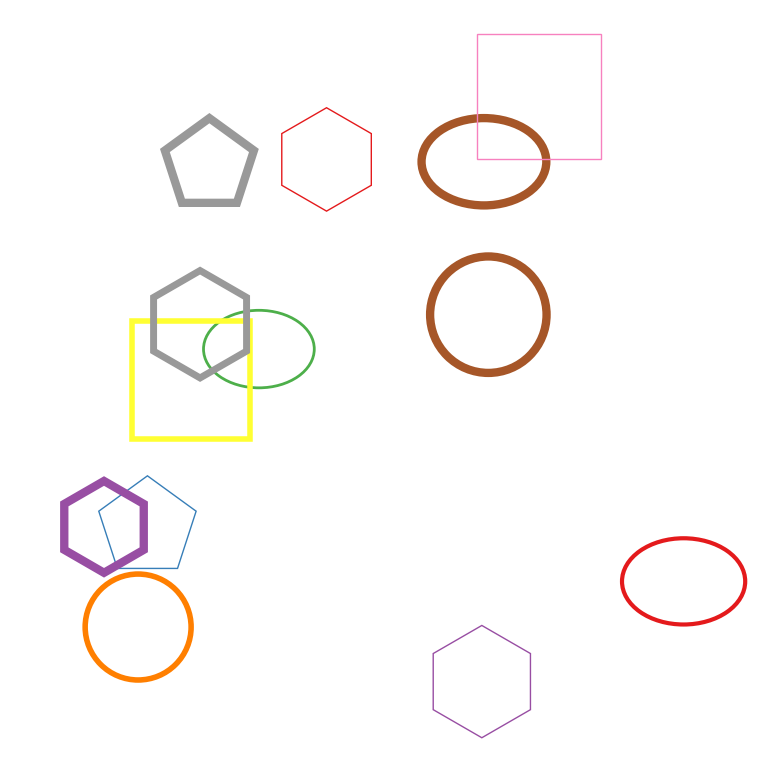[{"shape": "oval", "thickness": 1.5, "radius": 0.4, "center": [0.888, 0.245]}, {"shape": "hexagon", "thickness": 0.5, "radius": 0.34, "center": [0.424, 0.793]}, {"shape": "pentagon", "thickness": 0.5, "radius": 0.33, "center": [0.191, 0.316]}, {"shape": "oval", "thickness": 1, "radius": 0.36, "center": [0.336, 0.547]}, {"shape": "hexagon", "thickness": 0.5, "radius": 0.36, "center": [0.626, 0.115]}, {"shape": "hexagon", "thickness": 3, "radius": 0.3, "center": [0.135, 0.316]}, {"shape": "circle", "thickness": 2, "radius": 0.34, "center": [0.179, 0.186]}, {"shape": "square", "thickness": 2, "radius": 0.38, "center": [0.248, 0.506]}, {"shape": "circle", "thickness": 3, "radius": 0.38, "center": [0.634, 0.591]}, {"shape": "oval", "thickness": 3, "radius": 0.41, "center": [0.628, 0.79]}, {"shape": "square", "thickness": 0.5, "radius": 0.4, "center": [0.7, 0.875]}, {"shape": "hexagon", "thickness": 2.5, "radius": 0.35, "center": [0.26, 0.579]}, {"shape": "pentagon", "thickness": 3, "radius": 0.3, "center": [0.272, 0.786]}]